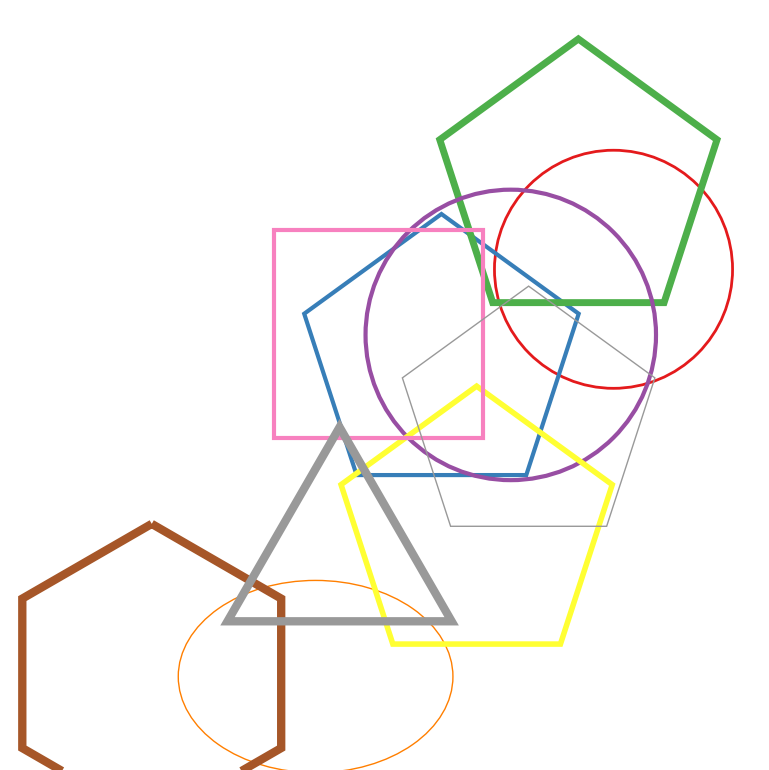[{"shape": "circle", "thickness": 1, "radius": 0.77, "center": [0.797, 0.65]}, {"shape": "pentagon", "thickness": 1.5, "radius": 0.94, "center": [0.573, 0.535]}, {"shape": "pentagon", "thickness": 2.5, "radius": 0.95, "center": [0.751, 0.76]}, {"shape": "circle", "thickness": 1.5, "radius": 0.94, "center": [0.663, 0.565]}, {"shape": "oval", "thickness": 0.5, "radius": 0.89, "center": [0.41, 0.121]}, {"shape": "pentagon", "thickness": 2, "radius": 0.93, "center": [0.619, 0.313]}, {"shape": "hexagon", "thickness": 3, "radius": 0.97, "center": [0.197, 0.126]}, {"shape": "square", "thickness": 1.5, "radius": 0.68, "center": [0.492, 0.566]}, {"shape": "pentagon", "thickness": 0.5, "radius": 0.86, "center": [0.687, 0.456]}, {"shape": "triangle", "thickness": 3, "radius": 0.84, "center": [0.441, 0.277]}]